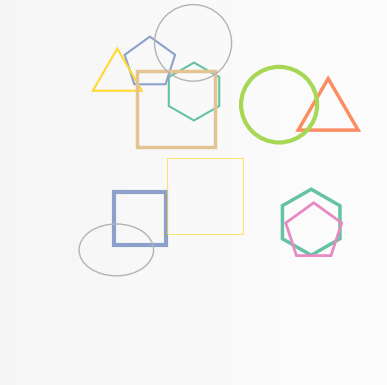[{"shape": "hexagon", "thickness": 1.5, "radius": 0.38, "center": [0.501, 0.762]}, {"shape": "hexagon", "thickness": 2.5, "radius": 0.43, "center": [0.803, 0.423]}, {"shape": "triangle", "thickness": 2.5, "radius": 0.45, "center": [0.847, 0.707]}, {"shape": "pentagon", "thickness": 1.5, "radius": 0.34, "center": [0.387, 0.836]}, {"shape": "square", "thickness": 3, "radius": 0.34, "center": [0.361, 0.432]}, {"shape": "pentagon", "thickness": 2, "radius": 0.38, "center": [0.81, 0.397]}, {"shape": "circle", "thickness": 3, "radius": 0.49, "center": [0.72, 0.728]}, {"shape": "triangle", "thickness": 1.5, "radius": 0.36, "center": [0.303, 0.801]}, {"shape": "square", "thickness": 0.5, "radius": 0.49, "center": [0.529, 0.492]}, {"shape": "square", "thickness": 2.5, "radius": 0.5, "center": [0.454, 0.717]}, {"shape": "circle", "thickness": 1, "radius": 0.5, "center": [0.498, 0.889]}, {"shape": "oval", "thickness": 1, "radius": 0.48, "center": [0.3, 0.351]}]